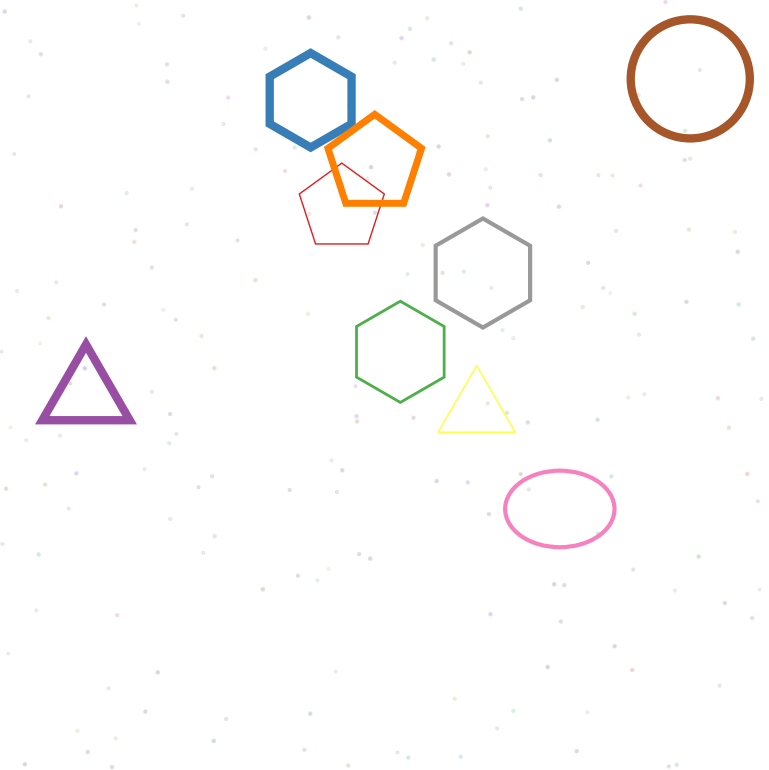[{"shape": "pentagon", "thickness": 0.5, "radius": 0.29, "center": [0.444, 0.73]}, {"shape": "hexagon", "thickness": 3, "radius": 0.31, "center": [0.403, 0.87]}, {"shape": "hexagon", "thickness": 1, "radius": 0.33, "center": [0.52, 0.543]}, {"shape": "triangle", "thickness": 3, "radius": 0.33, "center": [0.112, 0.487]}, {"shape": "pentagon", "thickness": 2.5, "radius": 0.32, "center": [0.487, 0.788]}, {"shape": "triangle", "thickness": 0.5, "radius": 0.29, "center": [0.619, 0.468]}, {"shape": "circle", "thickness": 3, "radius": 0.39, "center": [0.896, 0.898]}, {"shape": "oval", "thickness": 1.5, "radius": 0.36, "center": [0.727, 0.339]}, {"shape": "hexagon", "thickness": 1.5, "radius": 0.35, "center": [0.627, 0.645]}]